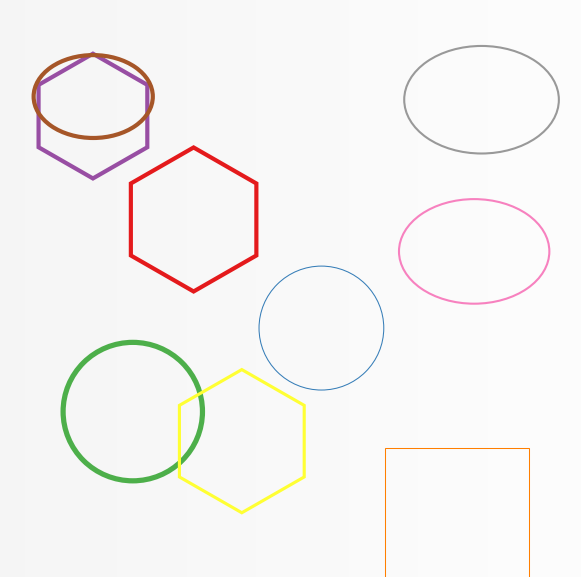[{"shape": "hexagon", "thickness": 2, "radius": 0.62, "center": [0.333, 0.619]}, {"shape": "circle", "thickness": 0.5, "radius": 0.54, "center": [0.553, 0.431]}, {"shape": "circle", "thickness": 2.5, "radius": 0.6, "center": [0.228, 0.286]}, {"shape": "hexagon", "thickness": 2, "radius": 0.54, "center": [0.16, 0.798]}, {"shape": "square", "thickness": 0.5, "radius": 0.62, "center": [0.786, 0.101]}, {"shape": "hexagon", "thickness": 1.5, "radius": 0.62, "center": [0.416, 0.235]}, {"shape": "oval", "thickness": 2, "radius": 0.51, "center": [0.16, 0.832]}, {"shape": "oval", "thickness": 1, "radius": 0.65, "center": [0.816, 0.564]}, {"shape": "oval", "thickness": 1, "radius": 0.67, "center": [0.828, 0.826]}]